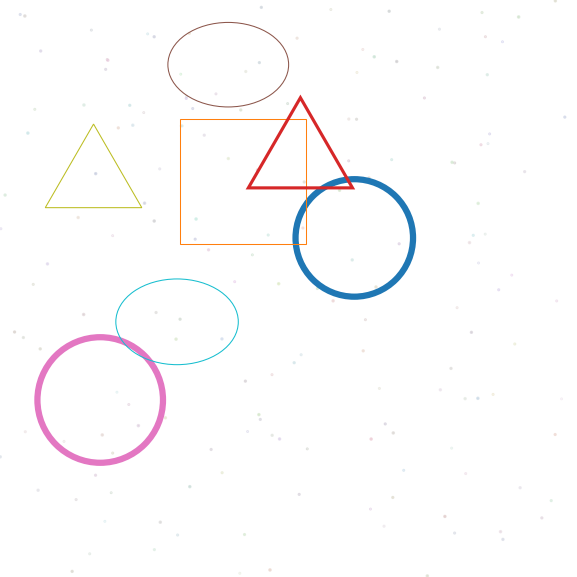[{"shape": "circle", "thickness": 3, "radius": 0.51, "center": [0.613, 0.587]}, {"shape": "square", "thickness": 0.5, "radius": 0.54, "center": [0.421, 0.685]}, {"shape": "triangle", "thickness": 1.5, "radius": 0.52, "center": [0.52, 0.726]}, {"shape": "oval", "thickness": 0.5, "radius": 0.52, "center": [0.395, 0.887]}, {"shape": "circle", "thickness": 3, "radius": 0.54, "center": [0.174, 0.307]}, {"shape": "triangle", "thickness": 0.5, "radius": 0.48, "center": [0.162, 0.688]}, {"shape": "oval", "thickness": 0.5, "radius": 0.53, "center": [0.307, 0.442]}]